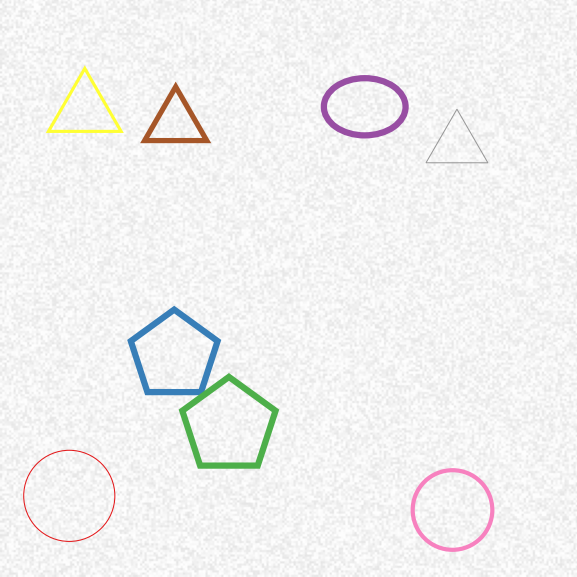[{"shape": "circle", "thickness": 0.5, "radius": 0.39, "center": [0.12, 0.141]}, {"shape": "pentagon", "thickness": 3, "radius": 0.39, "center": [0.302, 0.384]}, {"shape": "pentagon", "thickness": 3, "radius": 0.42, "center": [0.396, 0.262]}, {"shape": "oval", "thickness": 3, "radius": 0.35, "center": [0.632, 0.814]}, {"shape": "triangle", "thickness": 1.5, "radius": 0.36, "center": [0.147, 0.808]}, {"shape": "triangle", "thickness": 2.5, "radius": 0.31, "center": [0.304, 0.787]}, {"shape": "circle", "thickness": 2, "radius": 0.34, "center": [0.784, 0.116]}, {"shape": "triangle", "thickness": 0.5, "radius": 0.31, "center": [0.791, 0.748]}]